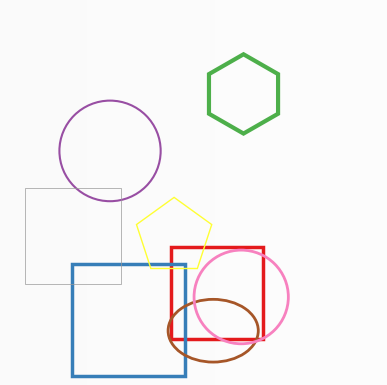[{"shape": "square", "thickness": 2.5, "radius": 0.59, "center": [0.559, 0.239]}, {"shape": "square", "thickness": 2.5, "radius": 0.73, "center": [0.332, 0.169]}, {"shape": "hexagon", "thickness": 3, "radius": 0.51, "center": [0.628, 0.756]}, {"shape": "circle", "thickness": 1.5, "radius": 0.65, "center": [0.284, 0.608]}, {"shape": "pentagon", "thickness": 1, "radius": 0.51, "center": [0.449, 0.385]}, {"shape": "oval", "thickness": 2, "radius": 0.58, "center": [0.55, 0.141]}, {"shape": "circle", "thickness": 2, "radius": 0.61, "center": [0.622, 0.229]}, {"shape": "square", "thickness": 0.5, "radius": 0.62, "center": [0.189, 0.386]}]